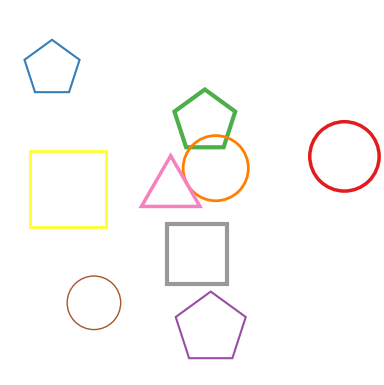[{"shape": "circle", "thickness": 2.5, "radius": 0.45, "center": [0.895, 0.594]}, {"shape": "pentagon", "thickness": 1.5, "radius": 0.38, "center": [0.135, 0.821]}, {"shape": "pentagon", "thickness": 3, "radius": 0.41, "center": [0.532, 0.685]}, {"shape": "pentagon", "thickness": 1.5, "radius": 0.48, "center": [0.547, 0.147]}, {"shape": "circle", "thickness": 2, "radius": 0.42, "center": [0.56, 0.563]}, {"shape": "square", "thickness": 2, "radius": 0.5, "center": [0.177, 0.51]}, {"shape": "circle", "thickness": 1, "radius": 0.35, "center": [0.244, 0.214]}, {"shape": "triangle", "thickness": 2.5, "radius": 0.44, "center": [0.443, 0.508]}, {"shape": "square", "thickness": 3, "radius": 0.39, "center": [0.513, 0.34]}]